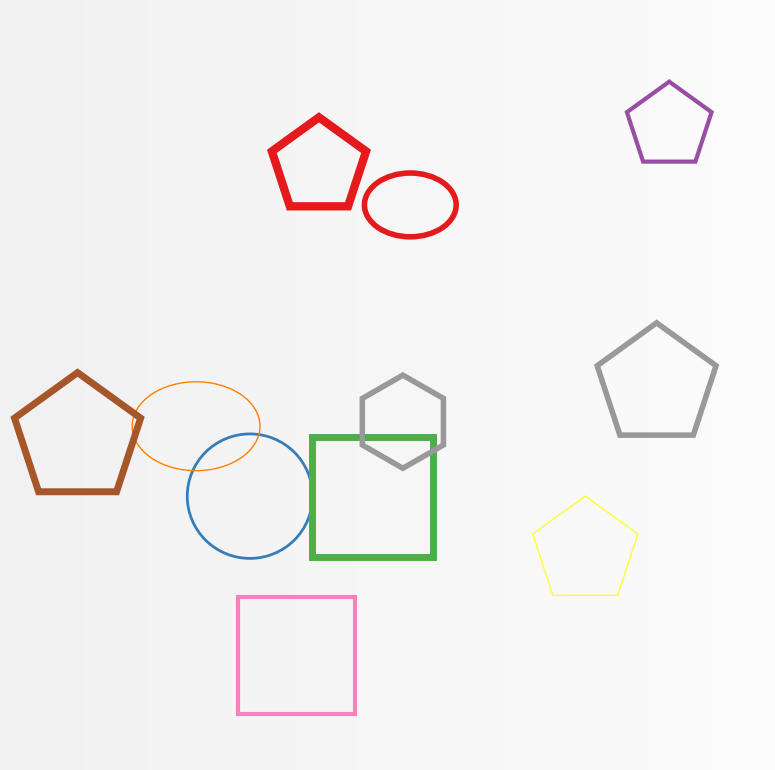[{"shape": "pentagon", "thickness": 3, "radius": 0.32, "center": [0.412, 0.784]}, {"shape": "oval", "thickness": 2, "radius": 0.3, "center": [0.529, 0.734]}, {"shape": "circle", "thickness": 1, "radius": 0.4, "center": [0.322, 0.356]}, {"shape": "square", "thickness": 2.5, "radius": 0.39, "center": [0.48, 0.354]}, {"shape": "pentagon", "thickness": 1.5, "radius": 0.29, "center": [0.864, 0.837]}, {"shape": "oval", "thickness": 0.5, "radius": 0.41, "center": [0.253, 0.446]}, {"shape": "pentagon", "thickness": 0.5, "radius": 0.36, "center": [0.755, 0.285]}, {"shape": "pentagon", "thickness": 2.5, "radius": 0.43, "center": [0.1, 0.431]}, {"shape": "square", "thickness": 1.5, "radius": 0.38, "center": [0.382, 0.149]}, {"shape": "pentagon", "thickness": 2, "radius": 0.4, "center": [0.847, 0.5]}, {"shape": "hexagon", "thickness": 2, "radius": 0.3, "center": [0.52, 0.452]}]